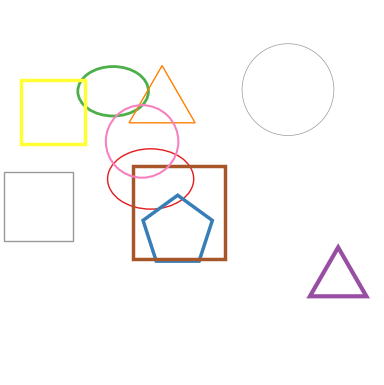[{"shape": "oval", "thickness": 1, "radius": 0.56, "center": [0.391, 0.535]}, {"shape": "pentagon", "thickness": 2.5, "radius": 0.47, "center": [0.462, 0.398]}, {"shape": "oval", "thickness": 2, "radius": 0.46, "center": [0.294, 0.763]}, {"shape": "triangle", "thickness": 3, "radius": 0.42, "center": [0.878, 0.273]}, {"shape": "triangle", "thickness": 1, "radius": 0.5, "center": [0.421, 0.73]}, {"shape": "square", "thickness": 2.5, "radius": 0.41, "center": [0.137, 0.71]}, {"shape": "square", "thickness": 2.5, "radius": 0.6, "center": [0.466, 0.448]}, {"shape": "circle", "thickness": 1.5, "radius": 0.47, "center": [0.369, 0.633]}, {"shape": "square", "thickness": 1, "radius": 0.45, "center": [0.1, 0.463]}, {"shape": "circle", "thickness": 0.5, "radius": 0.6, "center": [0.748, 0.767]}]